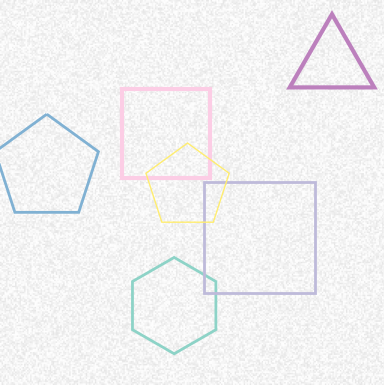[{"shape": "hexagon", "thickness": 2, "radius": 0.63, "center": [0.452, 0.206]}, {"shape": "square", "thickness": 2, "radius": 0.72, "center": [0.673, 0.383]}, {"shape": "pentagon", "thickness": 2, "radius": 0.7, "center": [0.122, 0.563]}, {"shape": "square", "thickness": 3, "radius": 0.58, "center": [0.431, 0.653]}, {"shape": "triangle", "thickness": 3, "radius": 0.63, "center": [0.862, 0.836]}, {"shape": "pentagon", "thickness": 1, "radius": 0.57, "center": [0.487, 0.515]}]